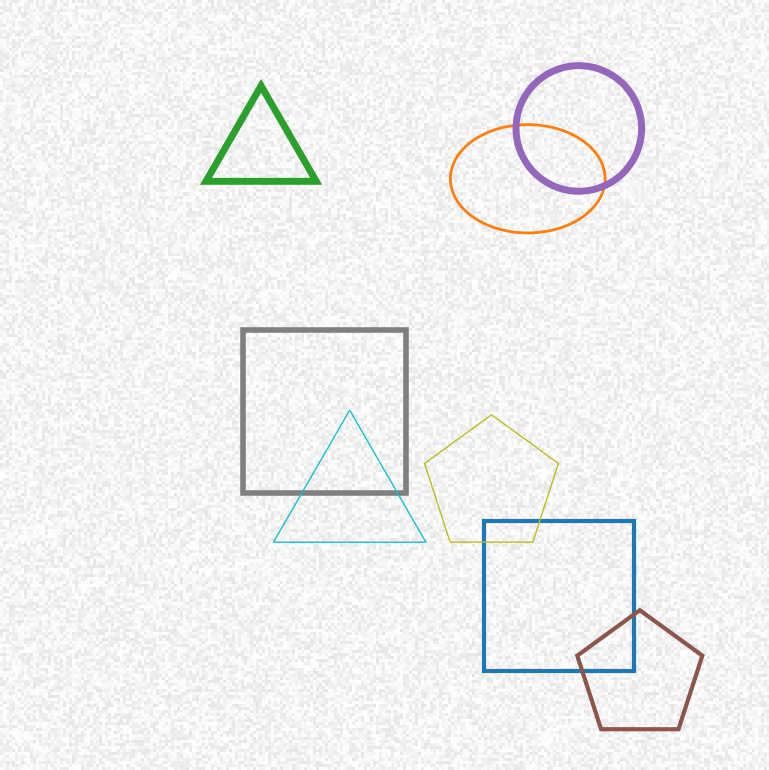[{"shape": "square", "thickness": 1.5, "radius": 0.49, "center": [0.726, 0.226]}, {"shape": "oval", "thickness": 1, "radius": 0.5, "center": [0.685, 0.768]}, {"shape": "triangle", "thickness": 2.5, "radius": 0.41, "center": [0.339, 0.806]}, {"shape": "circle", "thickness": 2.5, "radius": 0.41, "center": [0.752, 0.833]}, {"shape": "pentagon", "thickness": 1.5, "radius": 0.43, "center": [0.831, 0.122]}, {"shape": "square", "thickness": 2, "radius": 0.53, "center": [0.421, 0.466]}, {"shape": "pentagon", "thickness": 0.5, "radius": 0.46, "center": [0.638, 0.37]}, {"shape": "triangle", "thickness": 0.5, "radius": 0.57, "center": [0.454, 0.353]}]